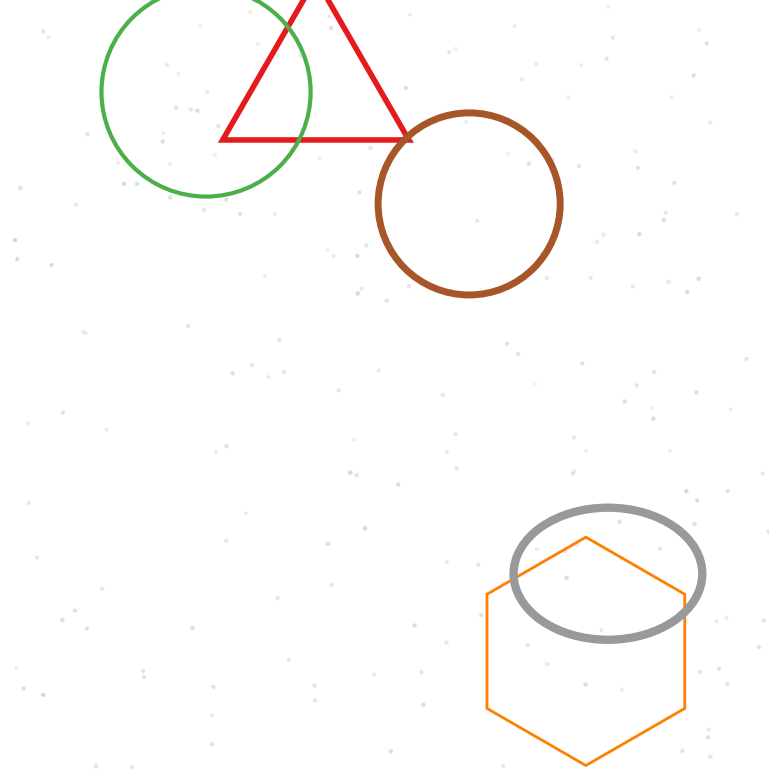[{"shape": "triangle", "thickness": 2, "radius": 0.7, "center": [0.41, 0.888]}, {"shape": "circle", "thickness": 1.5, "radius": 0.68, "center": [0.268, 0.881]}, {"shape": "hexagon", "thickness": 1, "radius": 0.74, "center": [0.761, 0.154]}, {"shape": "circle", "thickness": 2.5, "radius": 0.59, "center": [0.609, 0.735]}, {"shape": "oval", "thickness": 3, "radius": 0.61, "center": [0.79, 0.255]}]